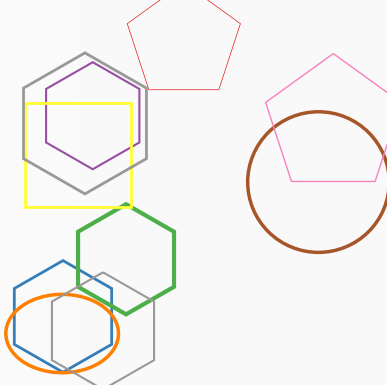[{"shape": "pentagon", "thickness": 0.5, "radius": 0.77, "center": [0.474, 0.891]}, {"shape": "hexagon", "thickness": 2, "radius": 0.73, "center": [0.163, 0.178]}, {"shape": "hexagon", "thickness": 3, "radius": 0.72, "center": [0.325, 0.327]}, {"shape": "hexagon", "thickness": 1.5, "radius": 0.69, "center": [0.239, 0.699]}, {"shape": "oval", "thickness": 2.5, "radius": 0.73, "center": [0.16, 0.134]}, {"shape": "square", "thickness": 2, "radius": 0.68, "center": [0.201, 0.598]}, {"shape": "circle", "thickness": 2.5, "radius": 0.91, "center": [0.822, 0.527]}, {"shape": "pentagon", "thickness": 1, "radius": 0.92, "center": [0.86, 0.677]}, {"shape": "hexagon", "thickness": 2, "radius": 0.92, "center": [0.219, 0.68]}, {"shape": "hexagon", "thickness": 1.5, "radius": 0.76, "center": [0.266, 0.141]}]